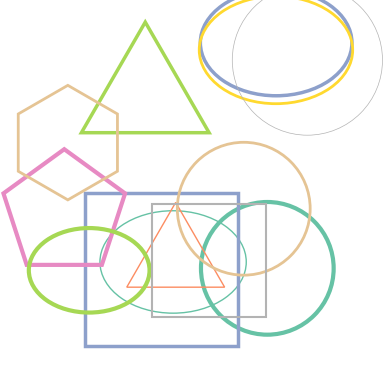[{"shape": "circle", "thickness": 3, "radius": 0.86, "center": [0.694, 0.303]}, {"shape": "oval", "thickness": 1, "radius": 0.95, "center": [0.45, 0.32]}, {"shape": "triangle", "thickness": 1, "radius": 0.73, "center": [0.456, 0.327]}, {"shape": "square", "thickness": 2.5, "radius": 1.0, "center": [0.419, 0.3]}, {"shape": "oval", "thickness": 2.5, "radius": 0.98, "center": [0.717, 0.889]}, {"shape": "pentagon", "thickness": 3, "radius": 0.83, "center": [0.167, 0.446]}, {"shape": "oval", "thickness": 3, "radius": 0.78, "center": [0.232, 0.298]}, {"shape": "triangle", "thickness": 2.5, "radius": 0.96, "center": [0.377, 0.751]}, {"shape": "oval", "thickness": 2, "radius": 1.0, "center": [0.717, 0.87]}, {"shape": "hexagon", "thickness": 2, "radius": 0.74, "center": [0.176, 0.63]}, {"shape": "circle", "thickness": 2, "radius": 0.86, "center": [0.633, 0.458]}, {"shape": "square", "thickness": 1.5, "radius": 0.74, "center": [0.543, 0.323]}, {"shape": "circle", "thickness": 0.5, "radius": 0.98, "center": [0.798, 0.844]}]